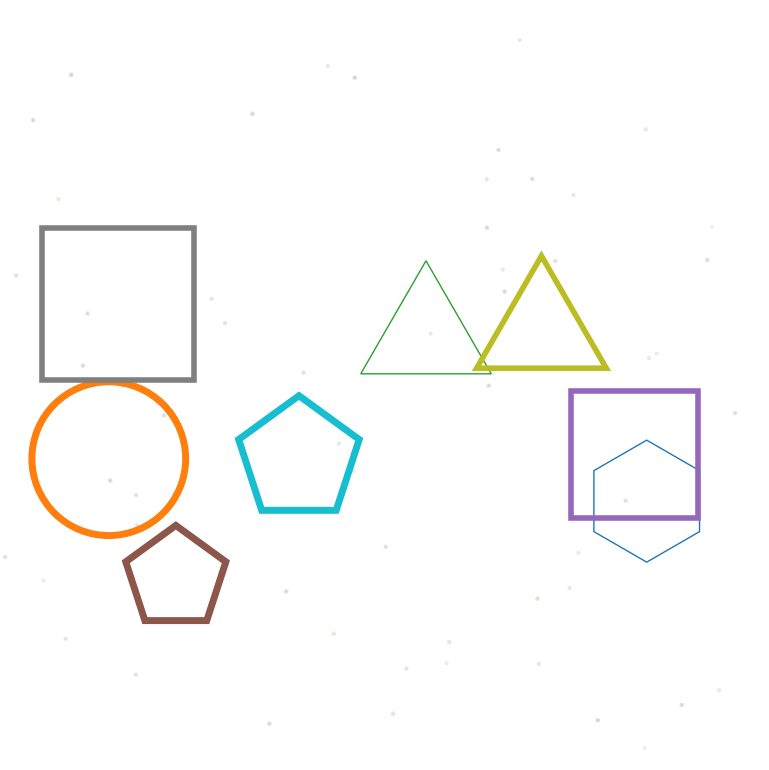[{"shape": "hexagon", "thickness": 0.5, "radius": 0.4, "center": [0.84, 0.349]}, {"shape": "circle", "thickness": 2.5, "radius": 0.5, "center": [0.141, 0.404]}, {"shape": "triangle", "thickness": 0.5, "radius": 0.49, "center": [0.553, 0.563]}, {"shape": "square", "thickness": 2, "radius": 0.41, "center": [0.824, 0.41]}, {"shape": "pentagon", "thickness": 2.5, "radius": 0.34, "center": [0.228, 0.249]}, {"shape": "square", "thickness": 2, "radius": 0.49, "center": [0.153, 0.606]}, {"shape": "triangle", "thickness": 2, "radius": 0.49, "center": [0.703, 0.57]}, {"shape": "pentagon", "thickness": 2.5, "radius": 0.41, "center": [0.388, 0.404]}]